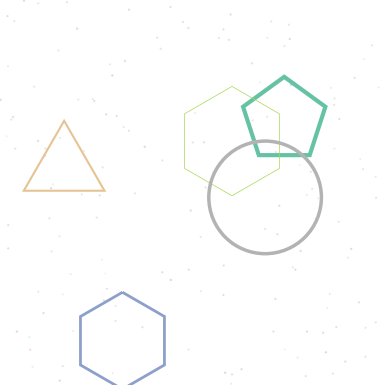[{"shape": "pentagon", "thickness": 3, "radius": 0.56, "center": [0.738, 0.688]}, {"shape": "hexagon", "thickness": 2, "radius": 0.63, "center": [0.318, 0.115]}, {"shape": "hexagon", "thickness": 0.5, "radius": 0.71, "center": [0.603, 0.634]}, {"shape": "triangle", "thickness": 1.5, "radius": 0.61, "center": [0.167, 0.565]}, {"shape": "circle", "thickness": 2.5, "radius": 0.73, "center": [0.689, 0.487]}]